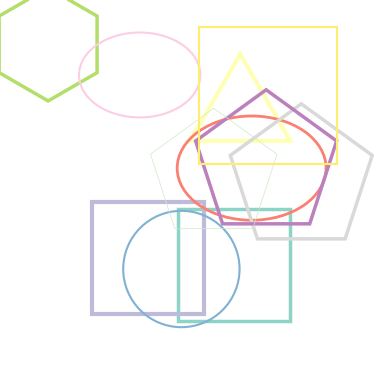[{"shape": "square", "thickness": 2.5, "radius": 0.73, "center": [0.608, 0.313]}, {"shape": "triangle", "thickness": 3, "radius": 0.75, "center": [0.624, 0.709]}, {"shape": "square", "thickness": 3, "radius": 0.73, "center": [0.384, 0.329]}, {"shape": "oval", "thickness": 2, "radius": 0.97, "center": [0.654, 0.563]}, {"shape": "circle", "thickness": 1.5, "radius": 0.76, "center": [0.471, 0.301]}, {"shape": "hexagon", "thickness": 2.5, "radius": 0.73, "center": [0.125, 0.885]}, {"shape": "oval", "thickness": 1.5, "radius": 0.79, "center": [0.363, 0.805]}, {"shape": "pentagon", "thickness": 2.5, "radius": 0.97, "center": [0.783, 0.536]}, {"shape": "pentagon", "thickness": 2.5, "radius": 0.96, "center": [0.691, 0.574]}, {"shape": "pentagon", "thickness": 0.5, "radius": 0.86, "center": [0.555, 0.546]}, {"shape": "square", "thickness": 1.5, "radius": 0.89, "center": [0.697, 0.752]}]